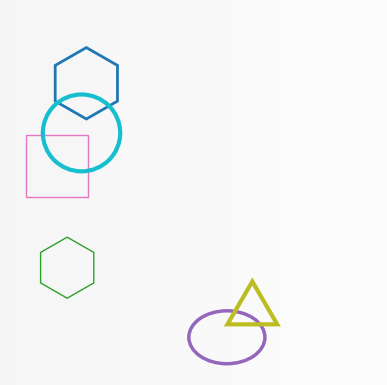[{"shape": "hexagon", "thickness": 2, "radius": 0.46, "center": [0.223, 0.784]}, {"shape": "hexagon", "thickness": 1, "radius": 0.4, "center": [0.173, 0.305]}, {"shape": "oval", "thickness": 2.5, "radius": 0.49, "center": [0.585, 0.124]}, {"shape": "square", "thickness": 1, "radius": 0.4, "center": [0.147, 0.568]}, {"shape": "triangle", "thickness": 3, "radius": 0.37, "center": [0.651, 0.195]}, {"shape": "circle", "thickness": 3, "radius": 0.5, "center": [0.21, 0.655]}]